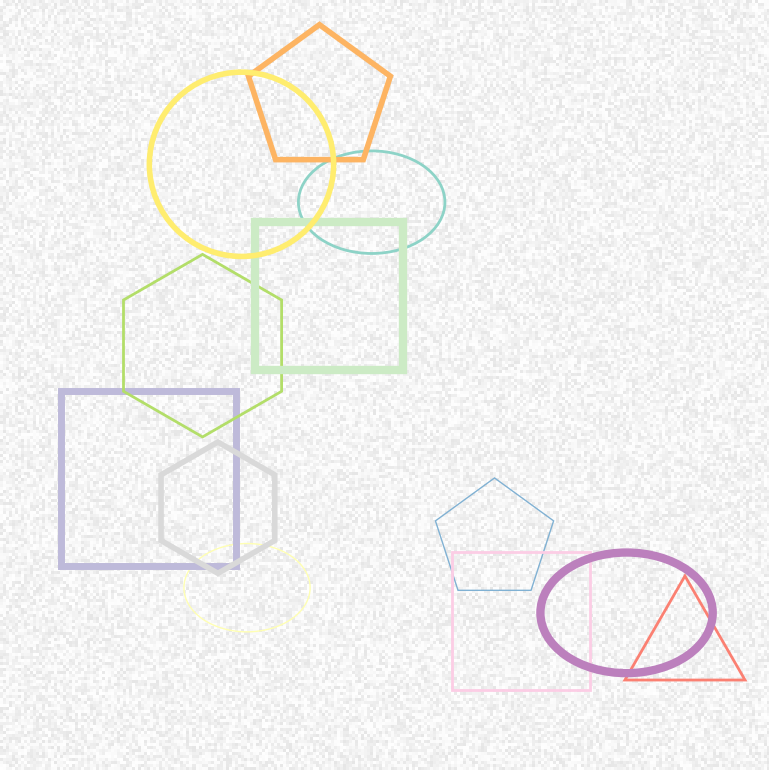[{"shape": "oval", "thickness": 1, "radius": 0.48, "center": [0.483, 0.737]}, {"shape": "oval", "thickness": 0.5, "radius": 0.41, "center": [0.321, 0.237]}, {"shape": "square", "thickness": 2.5, "radius": 0.57, "center": [0.193, 0.379]}, {"shape": "triangle", "thickness": 1, "radius": 0.45, "center": [0.89, 0.162]}, {"shape": "pentagon", "thickness": 0.5, "radius": 0.4, "center": [0.642, 0.299]}, {"shape": "pentagon", "thickness": 2, "radius": 0.48, "center": [0.415, 0.871]}, {"shape": "hexagon", "thickness": 1, "radius": 0.59, "center": [0.263, 0.551]}, {"shape": "square", "thickness": 1, "radius": 0.45, "center": [0.677, 0.194]}, {"shape": "hexagon", "thickness": 2, "radius": 0.43, "center": [0.283, 0.341]}, {"shape": "oval", "thickness": 3, "radius": 0.56, "center": [0.814, 0.204]}, {"shape": "square", "thickness": 3, "radius": 0.48, "center": [0.427, 0.616]}, {"shape": "circle", "thickness": 2, "radius": 0.6, "center": [0.314, 0.787]}]